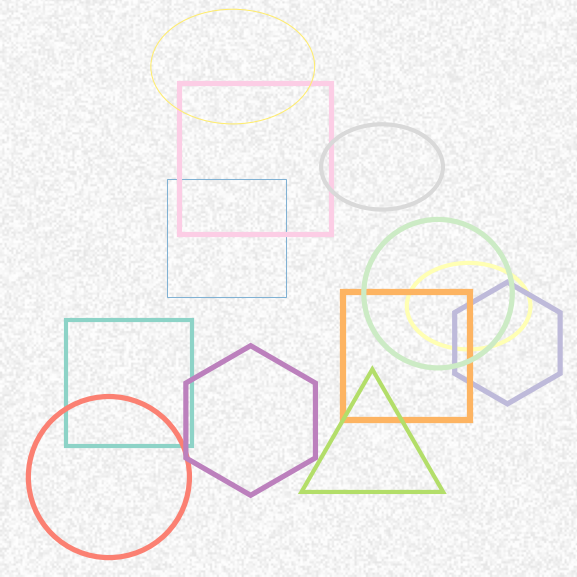[{"shape": "square", "thickness": 2, "radius": 0.55, "center": [0.223, 0.336]}, {"shape": "oval", "thickness": 2, "radius": 0.54, "center": [0.811, 0.469]}, {"shape": "hexagon", "thickness": 2.5, "radius": 0.53, "center": [0.879, 0.405]}, {"shape": "circle", "thickness": 2.5, "radius": 0.7, "center": [0.189, 0.173]}, {"shape": "square", "thickness": 0.5, "radius": 0.51, "center": [0.392, 0.587]}, {"shape": "square", "thickness": 3, "radius": 0.55, "center": [0.704, 0.383]}, {"shape": "triangle", "thickness": 2, "radius": 0.71, "center": [0.645, 0.218]}, {"shape": "square", "thickness": 2.5, "radius": 0.66, "center": [0.441, 0.725]}, {"shape": "oval", "thickness": 2, "radius": 0.53, "center": [0.662, 0.71]}, {"shape": "hexagon", "thickness": 2.5, "radius": 0.65, "center": [0.434, 0.271]}, {"shape": "circle", "thickness": 2.5, "radius": 0.64, "center": [0.759, 0.491]}, {"shape": "oval", "thickness": 0.5, "radius": 0.71, "center": [0.403, 0.884]}]